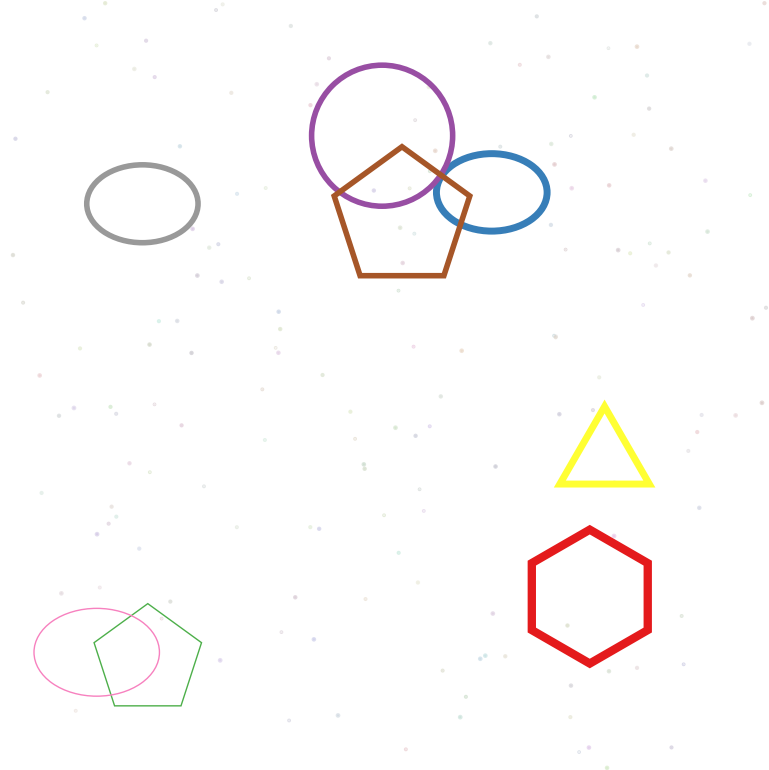[{"shape": "hexagon", "thickness": 3, "radius": 0.43, "center": [0.766, 0.225]}, {"shape": "oval", "thickness": 2.5, "radius": 0.36, "center": [0.639, 0.75]}, {"shape": "pentagon", "thickness": 0.5, "radius": 0.37, "center": [0.192, 0.143]}, {"shape": "circle", "thickness": 2, "radius": 0.46, "center": [0.496, 0.824]}, {"shape": "triangle", "thickness": 2.5, "radius": 0.34, "center": [0.785, 0.405]}, {"shape": "pentagon", "thickness": 2, "radius": 0.46, "center": [0.522, 0.717]}, {"shape": "oval", "thickness": 0.5, "radius": 0.41, "center": [0.126, 0.153]}, {"shape": "oval", "thickness": 2, "radius": 0.36, "center": [0.185, 0.735]}]